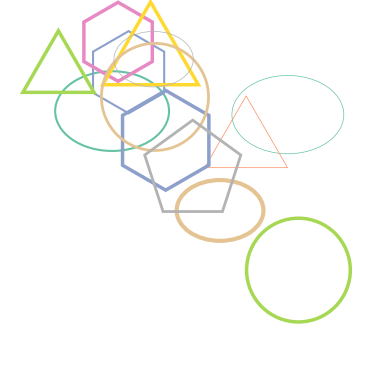[{"shape": "oval", "thickness": 1.5, "radius": 0.74, "center": [0.291, 0.711]}, {"shape": "oval", "thickness": 0.5, "radius": 0.73, "center": [0.748, 0.702]}, {"shape": "triangle", "thickness": 0.5, "radius": 0.62, "center": [0.639, 0.627]}, {"shape": "hexagon", "thickness": 2.5, "radius": 0.65, "center": [0.43, 0.636]}, {"shape": "hexagon", "thickness": 1.5, "radius": 0.53, "center": [0.334, 0.812]}, {"shape": "hexagon", "thickness": 2.5, "radius": 0.51, "center": [0.307, 0.891]}, {"shape": "circle", "thickness": 2.5, "radius": 0.67, "center": [0.775, 0.299]}, {"shape": "triangle", "thickness": 2.5, "radius": 0.53, "center": [0.152, 0.813]}, {"shape": "triangle", "thickness": 2.5, "radius": 0.72, "center": [0.391, 0.852]}, {"shape": "oval", "thickness": 3, "radius": 0.56, "center": [0.572, 0.453]}, {"shape": "circle", "thickness": 2, "radius": 0.7, "center": [0.402, 0.748]}, {"shape": "oval", "thickness": 0.5, "radius": 0.52, "center": [0.399, 0.846]}, {"shape": "pentagon", "thickness": 2, "radius": 0.66, "center": [0.501, 0.557]}]